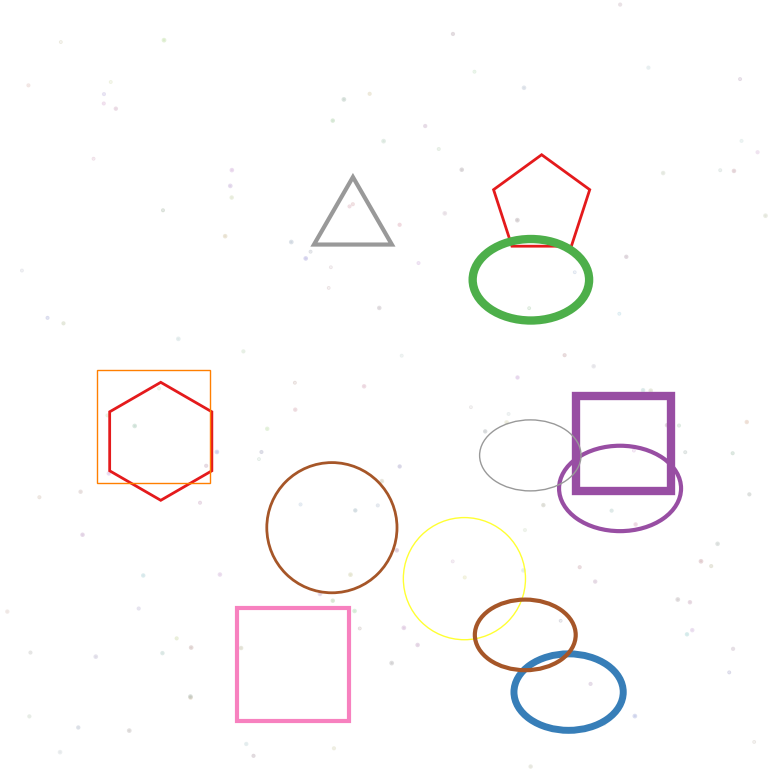[{"shape": "pentagon", "thickness": 1, "radius": 0.33, "center": [0.703, 0.733]}, {"shape": "hexagon", "thickness": 1, "radius": 0.38, "center": [0.209, 0.427]}, {"shape": "oval", "thickness": 2.5, "radius": 0.35, "center": [0.738, 0.101]}, {"shape": "oval", "thickness": 3, "radius": 0.38, "center": [0.689, 0.637]}, {"shape": "square", "thickness": 3, "radius": 0.31, "center": [0.81, 0.424]}, {"shape": "oval", "thickness": 1.5, "radius": 0.4, "center": [0.805, 0.366]}, {"shape": "square", "thickness": 0.5, "radius": 0.37, "center": [0.199, 0.446]}, {"shape": "circle", "thickness": 0.5, "radius": 0.4, "center": [0.603, 0.249]}, {"shape": "oval", "thickness": 1.5, "radius": 0.33, "center": [0.682, 0.175]}, {"shape": "circle", "thickness": 1, "radius": 0.42, "center": [0.431, 0.315]}, {"shape": "square", "thickness": 1.5, "radius": 0.37, "center": [0.381, 0.137]}, {"shape": "triangle", "thickness": 1.5, "radius": 0.29, "center": [0.458, 0.712]}, {"shape": "oval", "thickness": 0.5, "radius": 0.33, "center": [0.689, 0.409]}]